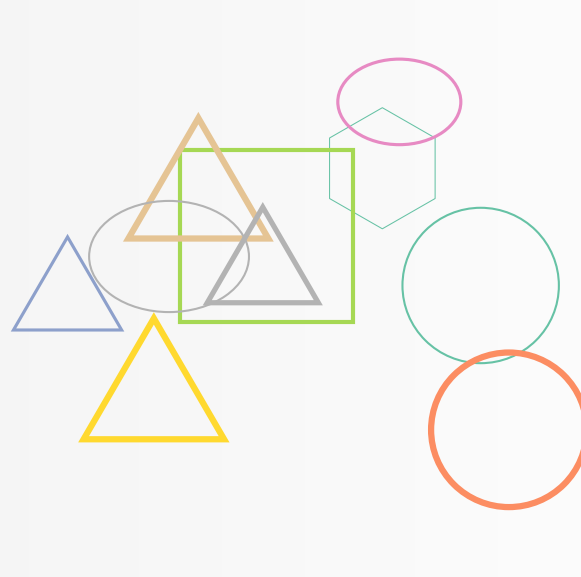[{"shape": "circle", "thickness": 1, "radius": 0.67, "center": [0.827, 0.505]}, {"shape": "hexagon", "thickness": 0.5, "radius": 0.52, "center": [0.658, 0.708]}, {"shape": "circle", "thickness": 3, "radius": 0.67, "center": [0.875, 0.255]}, {"shape": "triangle", "thickness": 1.5, "radius": 0.54, "center": [0.116, 0.481]}, {"shape": "oval", "thickness": 1.5, "radius": 0.53, "center": [0.687, 0.823]}, {"shape": "square", "thickness": 2, "radius": 0.75, "center": [0.459, 0.591]}, {"shape": "triangle", "thickness": 3, "radius": 0.7, "center": [0.265, 0.308]}, {"shape": "triangle", "thickness": 3, "radius": 0.69, "center": [0.341, 0.656]}, {"shape": "triangle", "thickness": 2.5, "radius": 0.55, "center": [0.452, 0.53]}, {"shape": "oval", "thickness": 1, "radius": 0.69, "center": [0.291, 0.555]}]